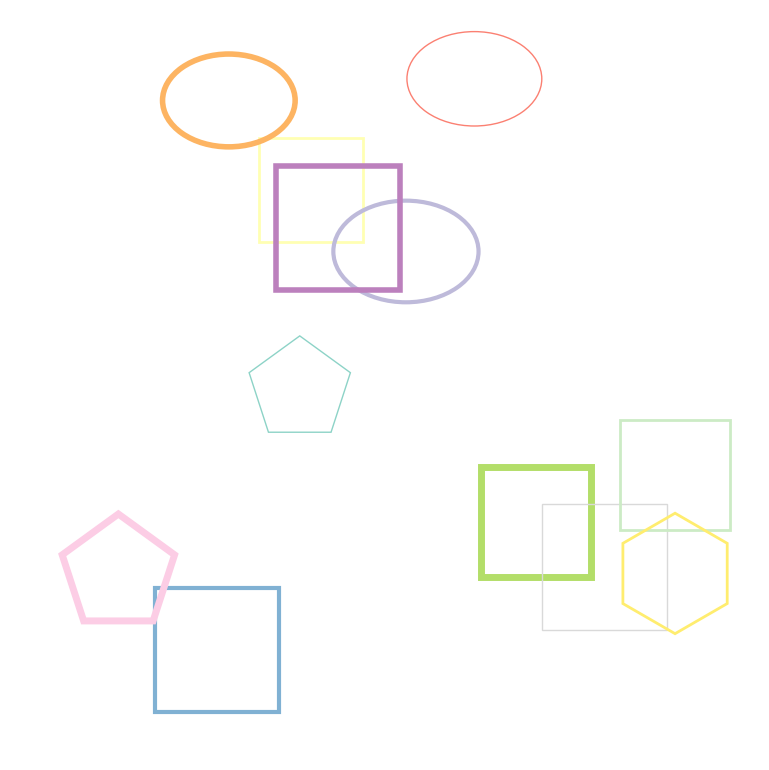[{"shape": "pentagon", "thickness": 0.5, "radius": 0.35, "center": [0.389, 0.495]}, {"shape": "square", "thickness": 1, "radius": 0.34, "center": [0.404, 0.753]}, {"shape": "oval", "thickness": 1.5, "radius": 0.47, "center": [0.527, 0.673]}, {"shape": "oval", "thickness": 0.5, "radius": 0.44, "center": [0.616, 0.898]}, {"shape": "square", "thickness": 1.5, "radius": 0.4, "center": [0.281, 0.156]}, {"shape": "oval", "thickness": 2, "radius": 0.43, "center": [0.297, 0.87]}, {"shape": "square", "thickness": 2.5, "radius": 0.36, "center": [0.696, 0.322]}, {"shape": "pentagon", "thickness": 2.5, "radius": 0.38, "center": [0.154, 0.256]}, {"shape": "square", "thickness": 0.5, "radius": 0.41, "center": [0.785, 0.264]}, {"shape": "square", "thickness": 2, "radius": 0.4, "center": [0.439, 0.704]}, {"shape": "square", "thickness": 1, "radius": 0.36, "center": [0.877, 0.383]}, {"shape": "hexagon", "thickness": 1, "radius": 0.39, "center": [0.877, 0.255]}]